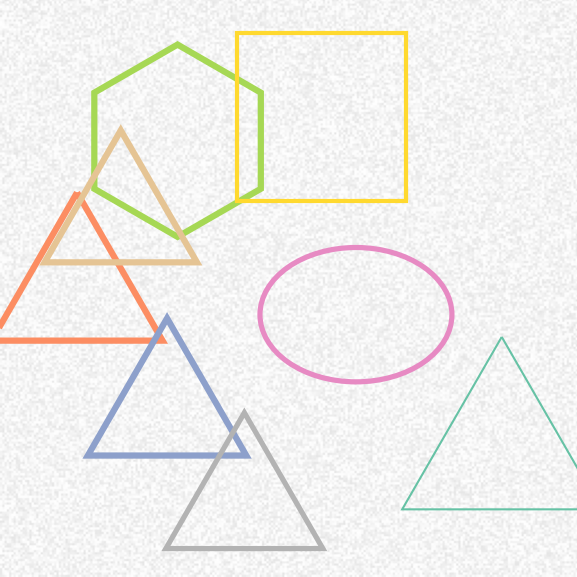[{"shape": "triangle", "thickness": 1, "radius": 1.0, "center": [0.869, 0.217]}, {"shape": "triangle", "thickness": 3, "radius": 0.85, "center": [0.133, 0.495]}, {"shape": "triangle", "thickness": 3, "radius": 0.79, "center": [0.289, 0.29]}, {"shape": "oval", "thickness": 2.5, "radius": 0.83, "center": [0.616, 0.454]}, {"shape": "hexagon", "thickness": 3, "radius": 0.83, "center": [0.307, 0.755]}, {"shape": "square", "thickness": 2, "radius": 0.73, "center": [0.557, 0.796]}, {"shape": "triangle", "thickness": 3, "radius": 0.76, "center": [0.209, 0.621]}, {"shape": "triangle", "thickness": 2.5, "radius": 0.78, "center": [0.423, 0.128]}]